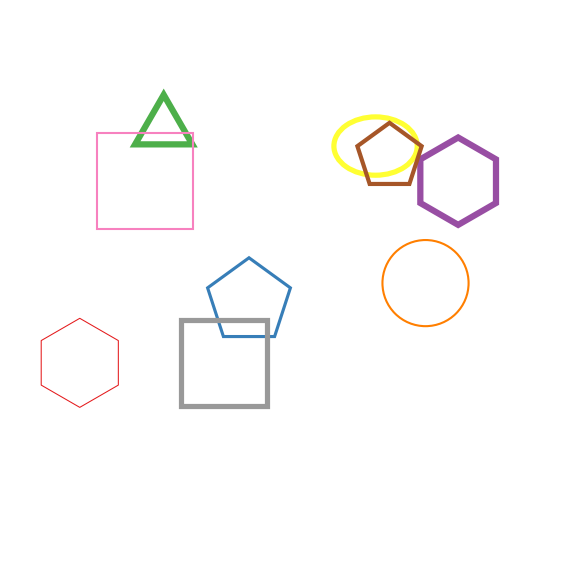[{"shape": "hexagon", "thickness": 0.5, "radius": 0.39, "center": [0.138, 0.371]}, {"shape": "pentagon", "thickness": 1.5, "radius": 0.38, "center": [0.431, 0.477]}, {"shape": "triangle", "thickness": 3, "radius": 0.29, "center": [0.283, 0.778]}, {"shape": "hexagon", "thickness": 3, "radius": 0.38, "center": [0.793, 0.685]}, {"shape": "circle", "thickness": 1, "radius": 0.37, "center": [0.737, 0.509]}, {"shape": "oval", "thickness": 2.5, "radius": 0.36, "center": [0.65, 0.746]}, {"shape": "pentagon", "thickness": 2, "radius": 0.29, "center": [0.675, 0.728]}, {"shape": "square", "thickness": 1, "radius": 0.41, "center": [0.251, 0.685]}, {"shape": "square", "thickness": 2.5, "radius": 0.37, "center": [0.388, 0.371]}]